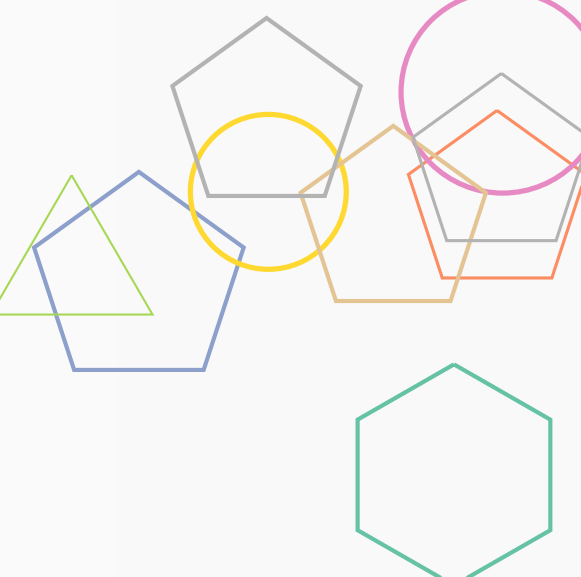[{"shape": "hexagon", "thickness": 2, "radius": 0.96, "center": [0.781, 0.177]}, {"shape": "pentagon", "thickness": 1.5, "radius": 0.8, "center": [0.855, 0.648]}, {"shape": "pentagon", "thickness": 2, "radius": 0.95, "center": [0.239, 0.512]}, {"shape": "circle", "thickness": 2.5, "radius": 0.87, "center": [0.865, 0.84]}, {"shape": "triangle", "thickness": 1, "radius": 0.8, "center": [0.123, 0.535]}, {"shape": "circle", "thickness": 2.5, "radius": 0.67, "center": [0.462, 0.667]}, {"shape": "pentagon", "thickness": 2, "radius": 0.84, "center": [0.677, 0.613]}, {"shape": "pentagon", "thickness": 1.5, "radius": 0.8, "center": [0.863, 0.712]}, {"shape": "pentagon", "thickness": 2, "radius": 0.85, "center": [0.459, 0.798]}]